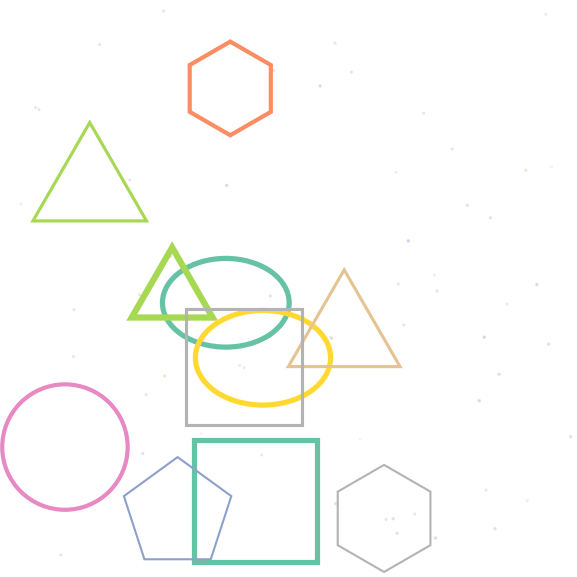[{"shape": "oval", "thickness": 2.5, "radius": 0.55, "center": [0.391, 0.475]}, {"shape": "square", "thickness": 2.5, "radius": 0.53, "center": [0.443, 0.132]}, {"shape": "hexagon", "thickness": 2, "radius": 0.41, "center": [0.399, 0.846]}, {"shape": "pentagon", "thickness": 1, "radius": 0.49, "center": [0.308, 0.11]}, {"shape": "circle", "thickness": 2, "radius": 0.54, "center": [0.112, 0.225]}, {"shape": "triangle", "thickness": 3, "radius": 0.4, "center": [0.298, 0.49]}, {"shape": "triangle", "thickness": 1.5, "radius": 0.57, "center": [0.155, 0.673]}, {"shape": "oval", "thickness": 2.5, "radius": 0.59, "center": [0.455, 0.38]}, {"shape": "triangle", "thickness": 1.5, "radius": 0.56, "center": [0.596, 0.42]}, {"shape": "square", "thickness": 1.5, "radius": 0.5, "center": [0.422, 0.364]}, {"shape": "hexagon", "thickness": 1, "radius": 0.46, "center": [0.665, 0.101]}]